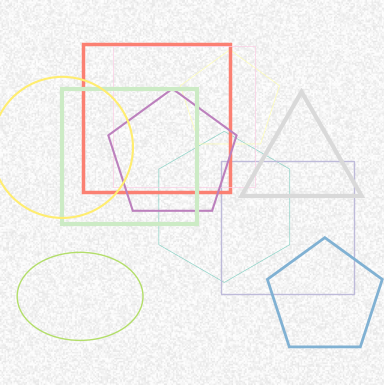[{"shape": "hexagon", "thickness": 0.5, "radius": 0.98, "center": [0.583, 0.463]}, {"shape": "pentagon", "thickness": 0.5, "radius": 0.68, "center": [0.597, 0.736]}, {"shape": "square", "thickness": 1, "radius": 0.86, "center": [0.748, 0.41]}, {"shape": "square", "thickness": 2.5, "radius": 0.96, "center": [0.407, 0.694]}, {"shape": "pentagon", "thickness": 2, "radius": 0.78, "center": [0.844, 0.226]}, {"shape": "oval", "thickness": 1, "radius": 0.82, "center": [0.208, 0.23]}, {"shape": "square", "thickness": 0.5, "radius": 0.92, "center": [0.477, 0.697]}, {"shape": "triangle", "thickness": 3, "radius": 0.9, "center": [0.783, 0.581]}, {"shape": "pentagon", "thickness": 1.5, "radius": 0.88, "center": [0.448, 0.594]}, {"shape": "square", "thickness": 3, "radius": 0.87, "center": [0.337, 0.594]}, {"shape": "circle", "thickness": 1.5, "radius": 0.92, "center": [0.162, 0.617]}]